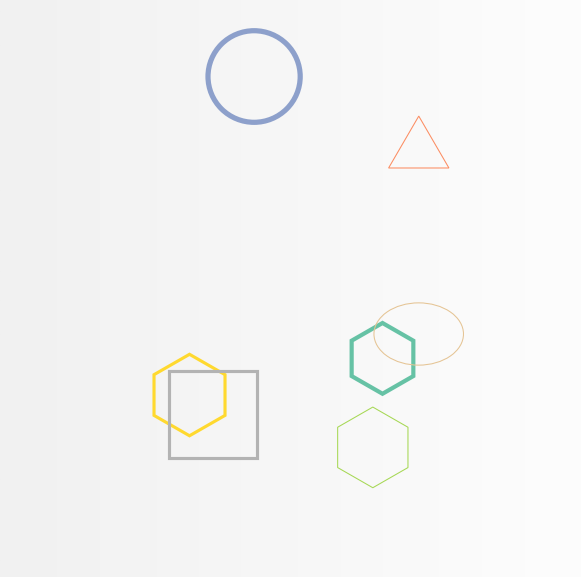[{"shape": "hexagon", "thickness": 2, "radius": 0.31, "center": [0.658, 0.379]}, {"shape": "triangle", "thickness": 0.5, "radius": 0.3, "center": [0.72, 0.738]}, {"shape": "circle", "thickness": 2.5, "radius": 0.4, "center": [0.437, 0.867]}, {"shape": "hexagon", "thickness": 0.5, "radius": 0.35, "center": [0.641, 0.224]}, {"shape": "hexagon", "thickness": 1.5, "radius": 0.35, "center": [0.326, 0.315]}, {"shape": "oval", "thickness": 0.5, "radius": 0.39, "center": [0.72, 0.421]}, {"shape": "square", "thickness": 1.5, "radius": 0.38, "center": [0.366, 0.282]}]